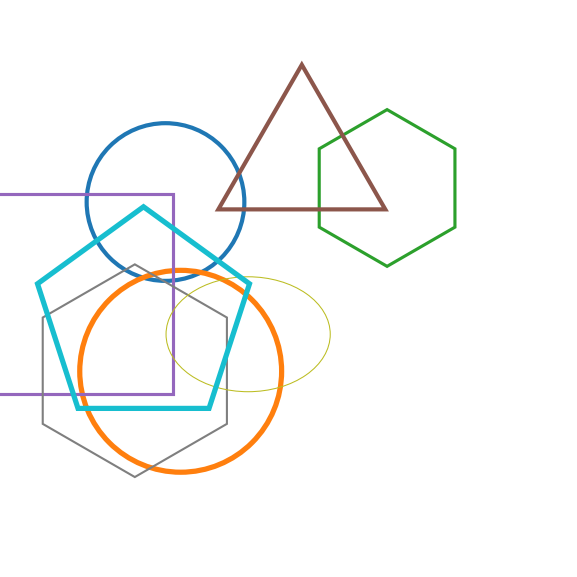[{"shape": "circle", "thickness": 2, "radius": 0.68, "center": [0.287, 0.649]}, {"shape": "circle", "thickness": 2.5, "radius": 0.87, "center": [0.313, 0.356]}, {"shape": "hexagon", "thickness": 1.5, "radius": 0.68, "center": [0.67, 0.674]}, {"shape": "square", "thickness": 1.5, "radius": 0.87, "center": [0.126, 0.489]}, {"shape": "triangle", "thickness": 2, "radius": 0.83, "center": [0.523, 0.72]}, {"shape": "hexagon", "thickness": 1, "radius": 0.92, "center": [0.233, 0.357]}, {"shape": "oval", "thickness": 0.5, "radius": 0.71, "center": [0.43, 0.42]}, {"shape": "pentagon", "thickness": 2.5, "radius": 0.96, "center": [0.249, 0.448]}]